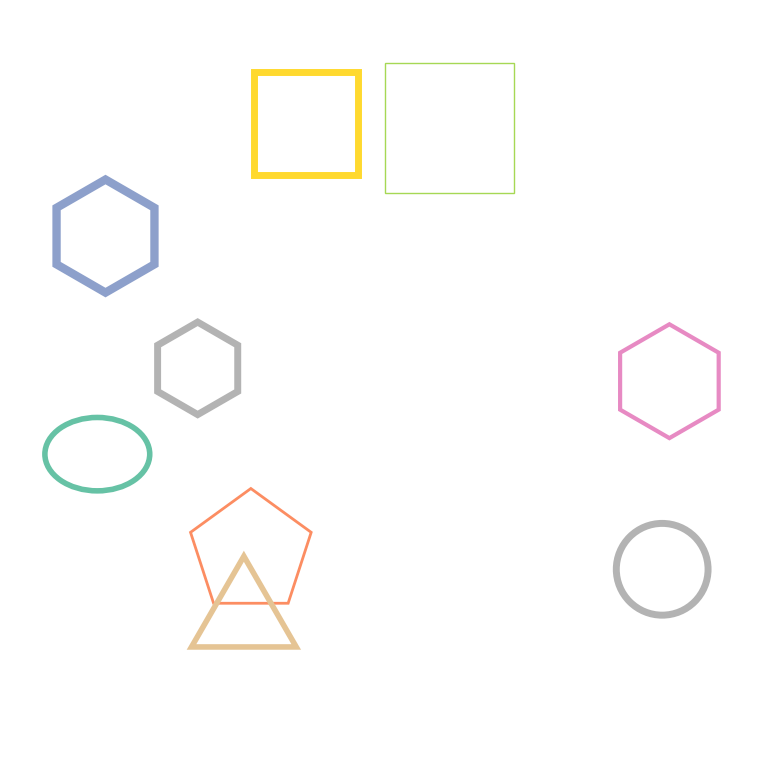[{"shape": "oval", "thickness": 2, "radius": 0.34, "center": [0.126, 0.41]}, {"shape": "pentagon", "thickness": 1, "radius": 0.41, "center": [0.326, 0.283]}, {"shape": "hexagon", "thickness": 3, "radius": 0.37, "center": [0.137, 0.693]}, {"shape": "hexagon", "thickness": 1.5, "radius": 0.37, "center": [0.869, 0.505]}, {"shape": "square", "thickness": 0.5, "radius": 0.42, "center": [0.584, 0.834]}, {"shape": "square", "thickness": 2.5, "radius": 0.34, "center": [0.397, 0.84]}, {"shape": "triangle", "thickness": 2, "radius": 0.39, "center": [0.317, 0.199]}, {"shape": "circle", "thickness": 2.5, "radius": 0.3, "center": [0.86, 0.261]}, {"shape": "hexagon", "thickness": 2.5, "radius": 0.3, "center": [0.257, 0.522]}]